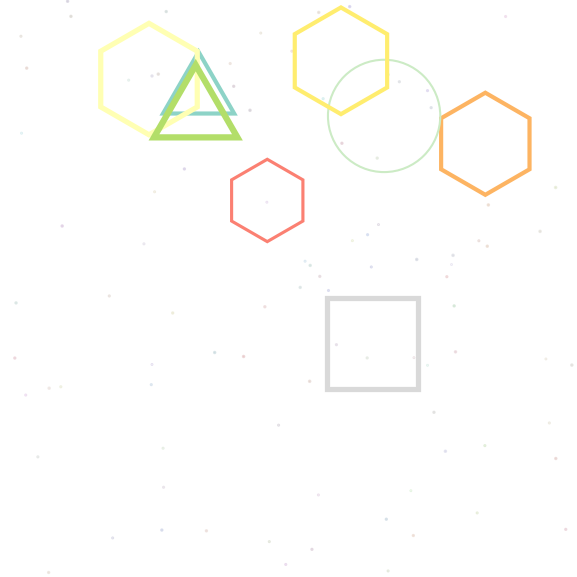[{"shape": "triangle", "thickness": 2, "radius": 0.36, "center": [0.344, 0.838]}, {"shape": "hexagon", "thickness": 2.5, "radius": 0.48, "center": [0.258, 0.862]}, {"shape": "hexagon", "thickness": 1.5, "radius": 0.36, "center": [0.463, 0.652]}, {"shape": "hexagon", "thickness": 2, "radius": 0.44, "center": [0.84, 0.75]}, {"shape": "triangle", "thickness": 3, "radius": 0.42, "center": [0.339, 0.803]}, {"shape": "square", "thickness": 2.5, "radius": 0.39, "center": [0.645, 0.404]}, {"shape": "circle", "thickness": 1, "radius": 0.49, "center": [0.665, 0.798]}, {"shape": "hexagon", "thickness": 2, "radius": 0.46, "center": [0.59, 0.894]}]